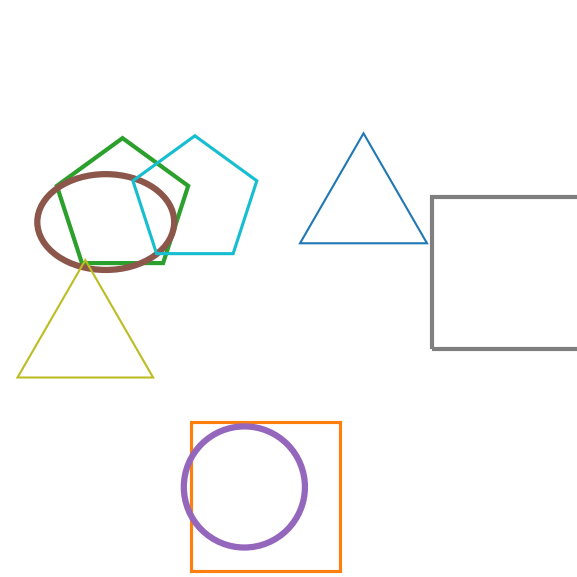[{"shape": "triangle", "thickness": 1, "radius": 0.63, "center": [0.629, 0.641]}, {"shape": "square", "thickness": 1.5, "radius": 0.65, "center": [0.46, 0.139]}, {"shape": "pentagon", "thickness": 2, "radius": 0.6, "center": [0.212, 0.64]}, {"shape": "circle", "thickness": 3, "radius": 0.52, "center": [0.423, 0.156]}, {"shape": "oval", "thickness": 3, "radius": 0.59, "center": [0.183, 0.615]}, {"shape": "square", "thickness": 2, "radius": 0.66, "center": [0.879, 0.527]}, {"shape": "triangle", "thickness": 1, "radius": 0.68, "center": [0.148, 0.413]}, {"shape": "pentagon", "thickness": 1.5, "radius": 0.56, "center": [0.337, 0.651]}]